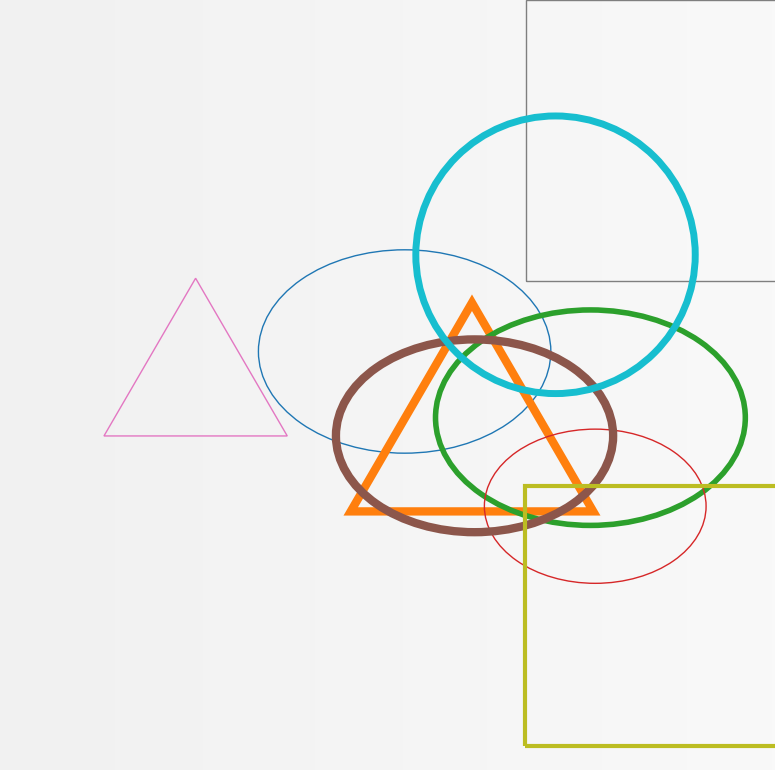[{"shape": "oval", "thickness": 0.5, "radius": 0.94, "center": [0.522, 0.544]}, {"shape": "triangle", "thickness": 3, "radius": 0.9, "center": [0.609, 0.426]}, {"shape": "oval", "thickness": 2, "radius": 1.0, "center": [0.762, 0.458]}, {"shape": "oval", "thickness": 0.5, "radius": 0.72, "center": [0.768, 0.343]}, {"shape": "oval", "thickness": 3, "radius": 0.89, "center": [0.612, 0.434]}, {"shape": "triangle", "thickness": 0.5, "radius": 0.68, "center": [0.252, 0.502]}, {"shape": "square", "thickness": 0.5, "radius": 0.91, "center": [0.861, 0.817]}, {"shape": "square", "thickness": 1.5, "radius": 0.85, "center": [0.846, 0.2]}, {"shape": "circle", "thickness": 2.5, "radius": 0.9, "center": [0.717, 0.669]}]